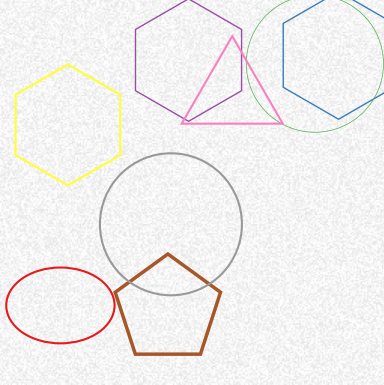[{"shape": "oval", "thickness": 1.5, "radius": 0.7, "center": [0.157, 0.207]}, {"shape": "hexagon", "thickness": 1, "radius": 0.83, "center": [0.879, 0.856]}, {"shape": "circle", "thickness": 0.5, "radius": 0.89, "center": [0.818, 0.835]}, {"shape": "hexagon", "thickness": 1, "radius": 0.8, "center": [0.49, 0.844]}, {"shape": "hexagon", "thickness": 1.5, "radius": 0.79, "center": [0.176, 0.676]}, {"shape": "pentagon", "thickness": 2.5, "radius": 0.72, "center": [0.436, 0.196]}, {"shape": "triangle", "thickness": 1.5, "radius": 0.76, "center": [0.603, 0.755]}, {"shape": "circle", "thickness": 1.5, "radius": 0.92, "center": [0.444, 0.417]}]